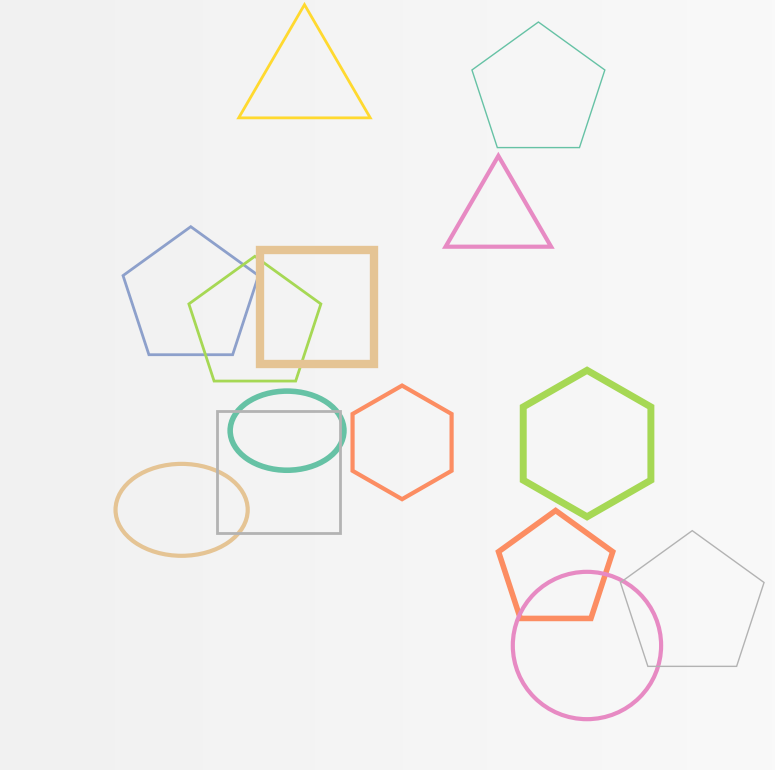[{"shape": "pentagon", "thickness": 0.5, "radius": 0.45, "center": [0.695, 0.881]}, {"shape": "oval", "thickness": 2, "radius": 0.37, "center": [0.37, 0.441]}, {"shape": "pentagon", "thickness": 2, "radius": 0.39, "center": [0.717, 0.26]}, {"shape": "hexagon", "thickness": 1.5, "radius": 0.37, "center": [0.519, 0.425]}, {"shape": "pentagon", "thickness": 1, "radius": 0.46, "center": [0.246, 0.614]}, {"shape": "triangle", "thickness": 1.5, "radius": 0.39, "center": [0.643, 0.719]}, {"shape": "circle", "thickness": 1.5, "radius": 0.48, "center": [0.757, 0.162]}, {"shape": "hexagon", "thickness": 2.5, "radius": 0.48, "center": [0.757, 0.424]}, {"shape": "pentagon", "thickness": 1, "radius": 0.45, "center": [0.329, 0.578]}, {"shape": "triangle", "thickness": 1, "radius": 0.49, "center": [0.393, 0.896]}, {"shape": "oval", "thickness": 1.5, "radius": 0.43, "center": [0.234, 0.338]}, {"shape": "square", "thickness": 3, "radius": 0.37, "center": [0.409, 0.601]}, {"shape": "pentagon", "thickness": 0.5, "radius": 0.49, "center": [0.893, 0.213]}, {"shape": "square", "thickness": 1, "radius": 0.4, "center": [0.36, 0.387]}]